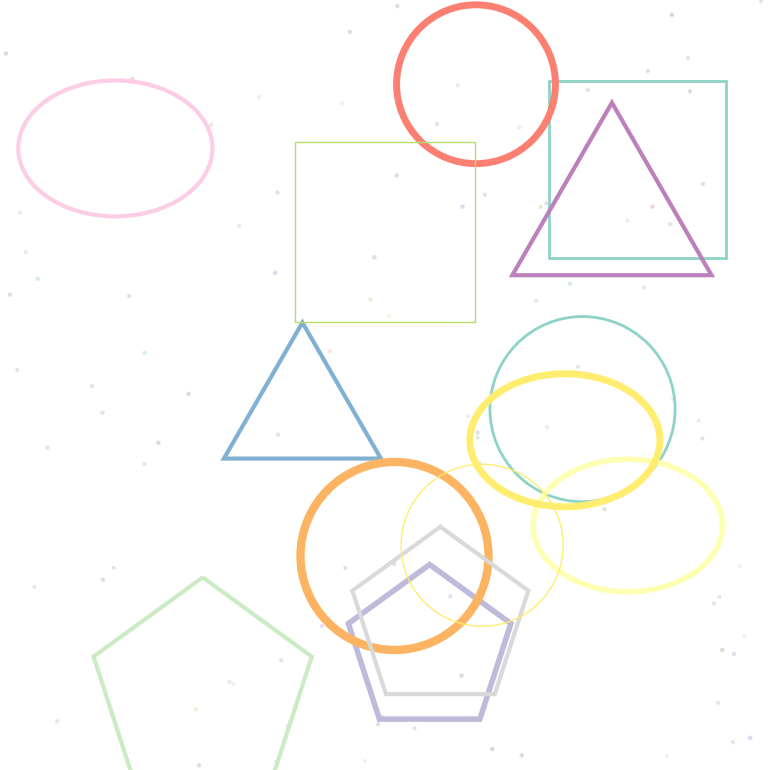[{"shape": "square", "thickness": 1, "radius": 0.58, "center": [0.828, 0.78]}, {"shape": "circle", "thickness": 1, "radius": 0.6, "center": [0.757, 0.469]}, {"shape": "oval", "thickness": 2, "radius": 0.61, "center": [0.815, 0.318]}, {"shape": "pentagon", "thickness": 2, "radius": 0.55, "center": [0.558, 0.156]}, {"shape": "circle", "thickness": 2.5, "radius": 0.52, "center": [0.618, 0.891]}, {"shape": "triangle", "thickness": 1.5, "radius": 0.59, "center": [0.393, 0.463]}, {"shape": "circle", "thickness": 3, "radius": 0.61, "center": [0.512, 0.278]}, {"shape": "square", "thickness": 0.5, "radius": 0.59, "center": [0.5, 0.699]}, {"shape": "oval", "thickness": 1.5, "radius": 0.63, "center": [0.15, 0.807]}, {"shape": "pentagon", "thickness": 1.5, "radius": 0.6, "center": [0.572, 0.196]}, {"shape": "triangle", "thickness": 1.5, "radius": 0.75, "center": [0.795, 0.717]}, {"shape": "pentagon", "thickness": 1.5, "radius": 0.75, "center": [0.263, 0.101]}, {"shape": "circle", "thickness": 0.5, "radius": 0.53, "center": [0.626, 0.292]}, {"shape": "oval", "thickness": 2.5, "radius": 0.62, "center": [0.734, 0.428]}]